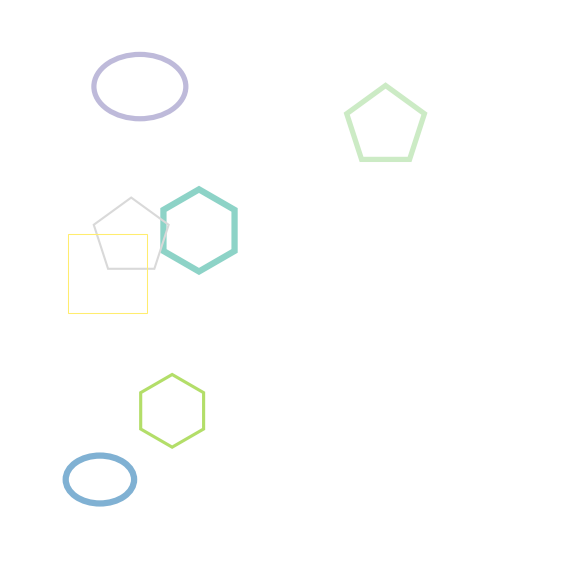[{"shape": "hexagon", "thickness": 3, "radius": 0.36, "center": [0.345, 0.6]}, {"shape": "oval", "thickness": 2.5, "radius": 0.4, "center": [0.242, 0.849]}, {"shape": "oval", "thickness": 3, "radius": 0.3, "center": [0.173, 0.169]}, {"shape": "hexagon", "thickness": 1.5, "radius": 0.31, "center": [0.298, 0.288]}, {"shape": "pentagon", "thickness": 1, "radius": 0.34, "center": [0.227, 0.589]}, {"shape": "pentagon", "thickness": 2.5, "radius": 0.35, "center": [0.668, 0.78]}, {"shape": "square", "thickness": 0.5, "radius": 0.34, "center": [0.186, 0.525]}]